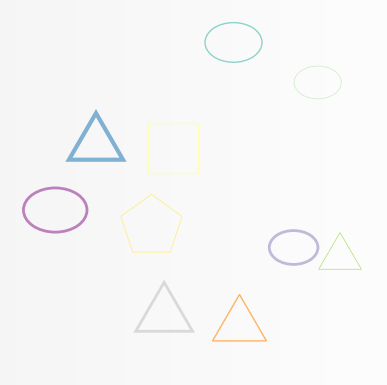[{"shape": "oval", "thickness": 1, "radius": 0.37, "center": [0.603, 0.89]}, {"shape": "square", "thickness": 1, "radius": 0.32, "center": [0.446, 0.615]}, {"shape": "oval", "thickness": 2, "radius": 0.31, "center": [0.758, 0.357]}, {"shape": "triangle", "thickness": 3, "radius": 0.4, "center": [0.248, 0.625]}, {"shape": "triangle", "thickness": 1, "radius": 0.4, "center": [0.618, 0.155]}, {"shape": "triangle", "thickness": 0.5, "radius": 0.32, "center": [0.878, 0.332]}, {"shape": "triangle", "thickness": 2, "radius": 0.42, "center": [0.424, 0.182]}, {"shape": "oval", "thickness": 2, "radius": 0.41, "center": [0.143, 0.454]}, {"shape": "oval", "thickness": 0.5, "radius": 0.3, "center": [0.82, 0.786]}, {"shape": "pentagon", "thickness": 0.5, "radius": 0.41, "center": [0.391, 0.412]}]